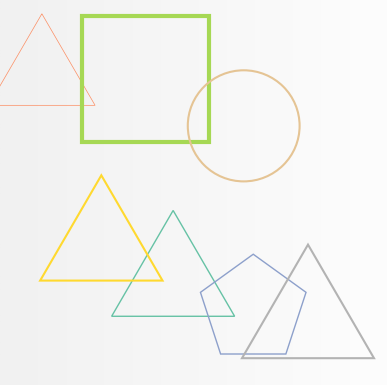[{"shape": "triangle", "thickness": 1, "radius": 0.92, "center": [0.447, 0.27]}, {"shape": "triangle", "thickness": 0.5, "radius": 0.79, "center": [0.108, 0.806]}, {"shape": "pentagon", "thickness": 1, "radius": 0.72, "center": [0.654, 0.196]}, {"shape": "square", "thickness": 3, "radius": 0.82, "center": [0.376, 0.794]}, {"shape": "triangle", "thickness": 1.5, "radius": 0.91, "center": [0.261, 0.362]}, {"shape": "circle", "thickness": 1.5, "radius": 0.72, "center": [0.629, 0.673]}, {"shape": "triangle", "thickness": 1.5, "radius": 0.98, "center": [0.795, 0.168]}]